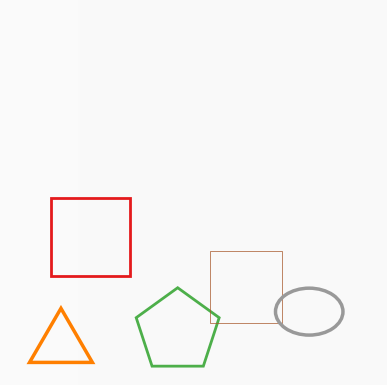[{"shape": "square", "thickness": 2, "radius": 0.51, "center": [0.234, 0.384]}, {"shape": "pentagon", "thickness": 2, "radius": 0.56, "center": [0.459, 0.14]}, {"shape": "triangle", "thickness": 2.5, "radius": 0.47, "center": [0.157, 0.105]}, {"shape": "square", "thickness": 0.5, "radius": 0.47, "center": [0.635, 0.254]}, {"shape": "oval", "thickness": 2.5, "radius": 0.44, "center": [0.798, 0.191]}]